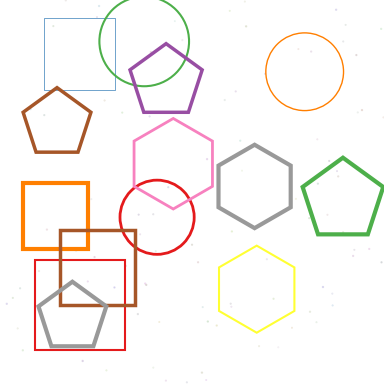[{"shape": "circle", "thickness": 2, "radius": 0.48, "center": [0.408, 0.436]}, {"shape": "square", "thickness": 1.5, "radius": 0.58, "center": [0.207, 0.208]}, {"shape": "square", "thickness": 0.5, "radius": 0.47, "center": [0.207, 0.859]}, {"shape": "pentagon", "thickness": 3, "radius": 0.55, "center": [0.891, 0.48]}, {"shape": "circle", "thickness": 1.5, "radius": 0.58, "center": [0.375, 0.892]}, {"shape": "pentagon", "thickness": 2.5, "radius": 0.49, "center": [0.431, 0.788]}, {"shape": "circle", "thickness": 1, "radius": 0.5, "center": [0.791, 0.814]}, {"shape": "square", "thickness": 3, "radius": 0.43, "center": [0.144, 0.44]}, {"shape": "hexagon", "thickness": 1.5, "radius": 0.57, "center": [0.667, 0.249]}, {"shape": "square", "thickness": 2.5, "radius": 0.48, "center": [0.253, 0.306]}, {"shape": "pentagon", "thickness": 2.5, "radius": 0.46, "center": [0.148, 0.68]}, {"shape": "hexagon", "thickness": 2, "radius": 0.59, "center": [0.45, 0.575]}, {"shape": "hexagon", "thickness": 3, "radius": 0.54, "center": [0.661, 0.516]}, {"shape": "pentagon", "thickness": 3, "radius": 0.46, "center": [0.188, 0.176]}]